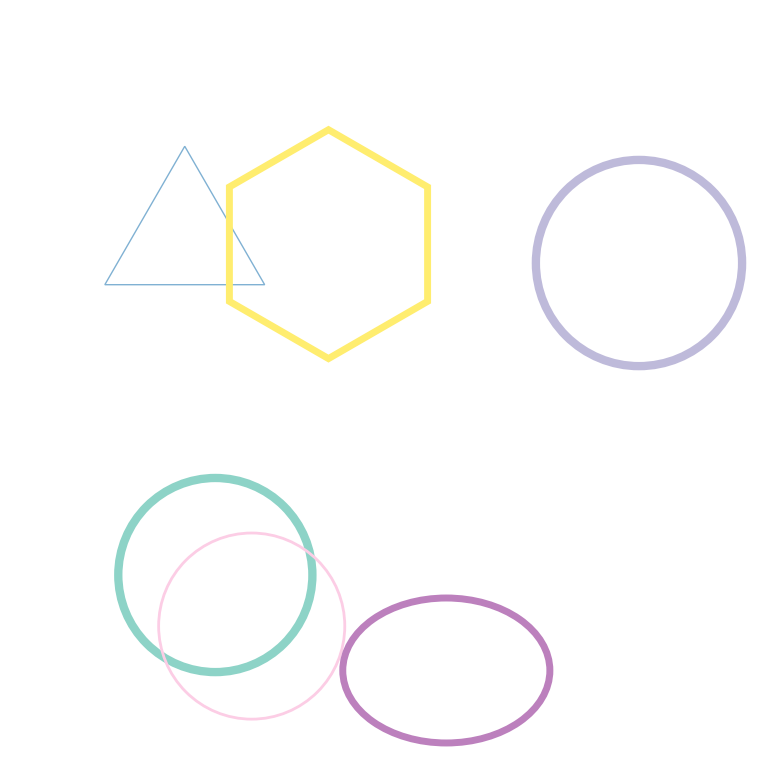[{"shape": "circle", "thickness": 3, "radius": 0.63, "center": [0.28, 0.253]}, {"shape": "circle", "thickness": 3, "radius": 0.67, "center": [0.83, 0.658]}, {"shape": "triangle", "thickness": 0.5, "radius": 0.6, "center": [0.24, 0.69]}, {"shape": "circle", "thickness": 1, "radius": 0.6, "center": [0.327, 0.187]}, {"shape": "oval", "thickness": 2.5, "radius": 0.67, "center": [0.58, 0.129]}, {"shape": "hexagon", "thickness": 2.5, "radius": 0.74, "center": [0.427, 0.683]}]